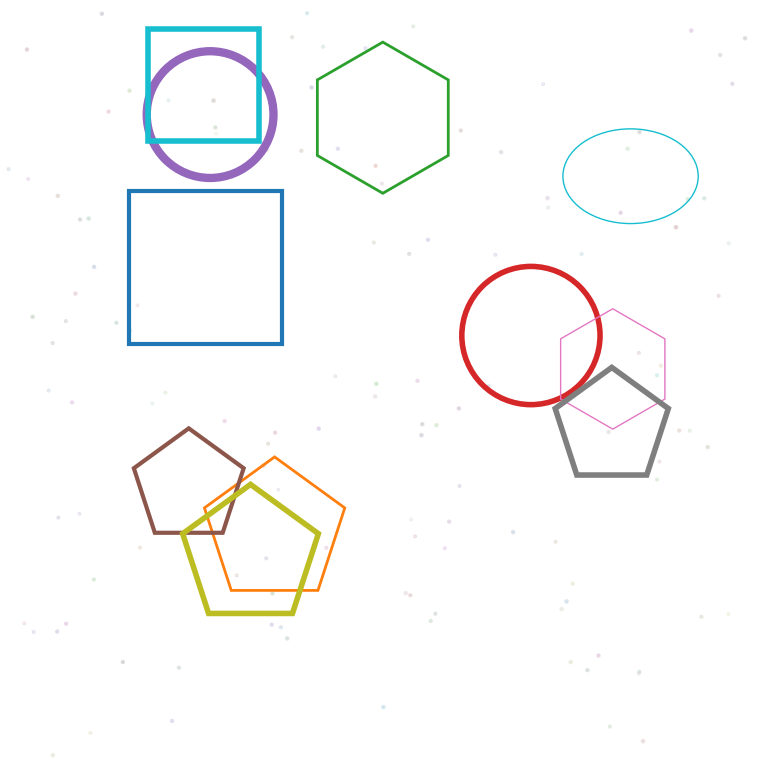[{"shape": "square", "thickness": 1.5, "radius": 0.5, "center": [0.267, 0.652]}, {"shape": "pentagon", "thickness": 1, "radius": 0.48, "center": [0.357, 0.311]}, {"shape": "hexagon", "thickness": 1, "radius": 0.49, "center": [0.497, 0.847]}, {"shape": "circle", "thickness": 2, "radius": 0.45, "center": [0.69, 0.564]}, {"shape": "circle", "thickness": 3, "radius": 0.41, "center": [0.273, 0.851]}, {"shape": "pentagon", "thickness": 1.5, "radius": 0.37, "center": [0.245, 0.369]}, {"shape": "hexagon", "thickness": 0.5, "radius": 0.39, "center": [0.796, 0.521]}, {"shape": "pentagon", "thickness": 2, "radius": 0.39, "center": [0.794, 0.446]}, {"shape": "pentagon", "thickness": 2, "radius": 0.46, "center": [0.325, 0.278]}, {"shape": "square", "thickness": 2, "radius": 0.36, "center": [0.264, 0.89]}, {"shape": "oval", "thickness": 0.5, "radius": 0.44, "center": [0.819, 0.771]}]